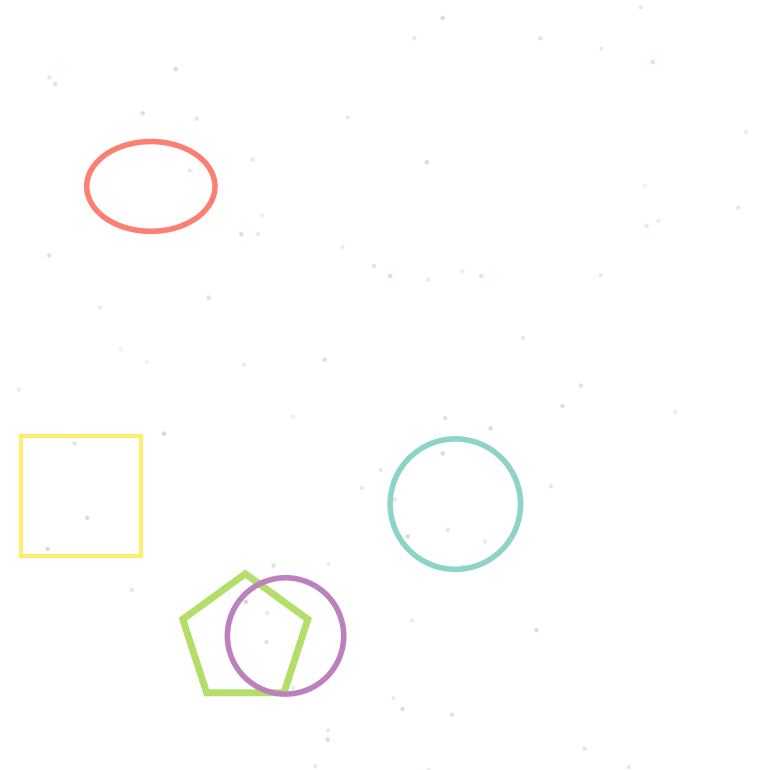[{"shape": "circle", "thickness": 2, "radius": 0.42, "center": [0.591, 0.345]}, {"shape": "oval", "thickness": 2, "radius": 0.42, "center": [0.196, 0.758]}, {"shape": "pentagon", "thickness": 2.5, "radius": 0.43, "center": [0.319, 0.169]}, {"shape": "circle", "thickness": 2, "radius": 0.38, "center": [0.371, 0.174]}, {"shape": "square", "thickness": 1.5, "radius": 0.39, "center": [0.106, 0.356]}]